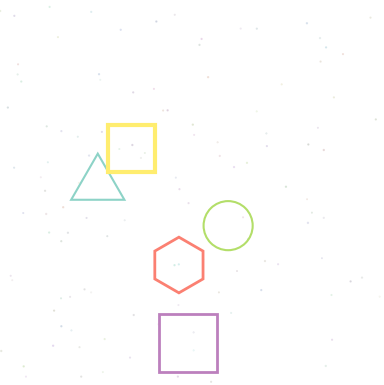[{"shape": "triangle", "thickness": 1.5, "radius": 0.4, "center": [0.254, 0.521]}, {"shape": "hexagon", "thickness": 2, "radius": 0.36, "center": [0.465, 0.312]}, {"shape": "circle", "thickness": 1.5, "radius": 0.32, "center": [0.593, 0.414]}, {"shape": "square", "thickness": 2, "radius": 0.38, "center": [0.489, 0.108]}, {"shape": "square", "thickness": 3, "radius": 0.31, "center": [0.343, 0.614]}]